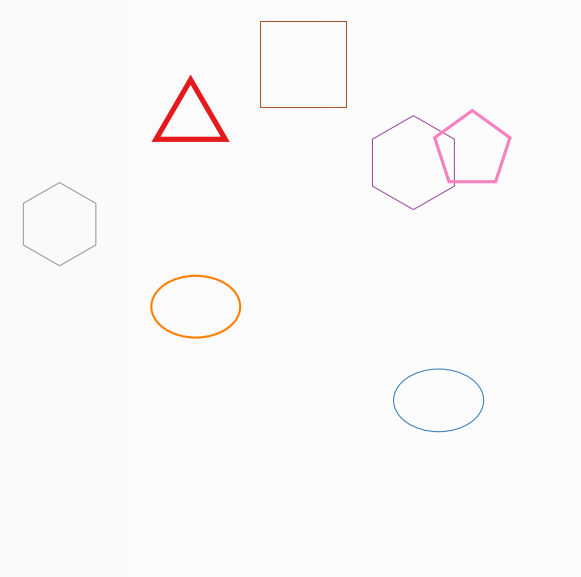[{"shape": "triangle", "thickness": 2.5, "radius": 0.34, "center": [0.328, 0.792]}, {"shape": "oval", "thickness": 0.5, "radius": 0.39, "center": [0.755, 0.306]}, {"shape": "hexagon", "thickness": 0.5, "radius": 0.41, "center": [0.711, 0.717]}, {"shape": "oval", "thickness": 1, "radius": 0.38, "center": [0.337, 0.468]}, {"shape": "square", "thickness": 0.5, "radius": 0.37, "center": [0.521, 0.889]}, {"shape": "pentagon", "thickness": 1.5, "radius": 0.34, "center": [0.813, 0.74]}, {"shape": "hexagon", "thickness": 0.5, "radius": 0.36, "center": [0.103, 0.611]}]